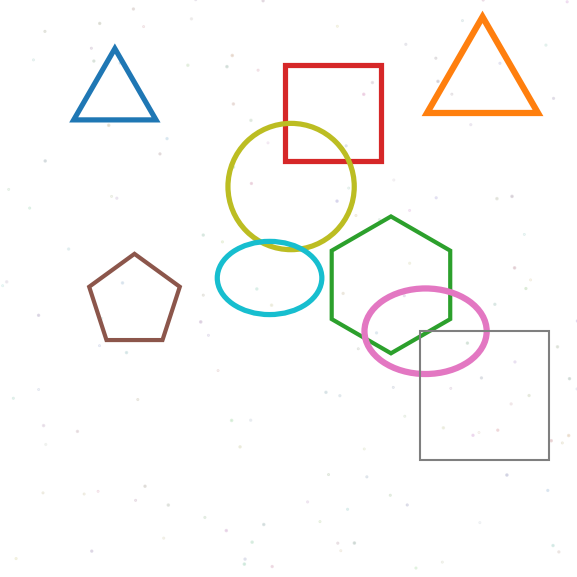[{"shape": "triangle", "thickness": 2.5, "radius": 0.41, "center": [0.199, 0.833]}, {"shape": "triangle", "thickness": 3, "radius": 0.55, "center": [0.836, 0.859]}, {"shape": "hexagon", "thickness": 2, "radius": 0.59, "center": [0.677, 0.506]}, {"shape": "square", "thickness": 2.5, "radius": 0.42, "center": [0.577, 0.803]}, {"shape": "pentagon", "thickness": 2, "radius": 0.41, "center": [0.233, 0.477]}, {"shape": "oval", "thickness": 3, "radius": 0.53, "center": [0.737, 0.426]}, {"shape": "square", "thickness": 1, "radius": 0.56, "center": [0.839, 0.314]}, {"shape": "circle", "thickness": 2.5, "radius": 0.55, "center": [0.504, 0.676]}, {"shape": "oval", "thickness": 2.5, "radius": 0.45, "center": [0.467, 0.518]}]